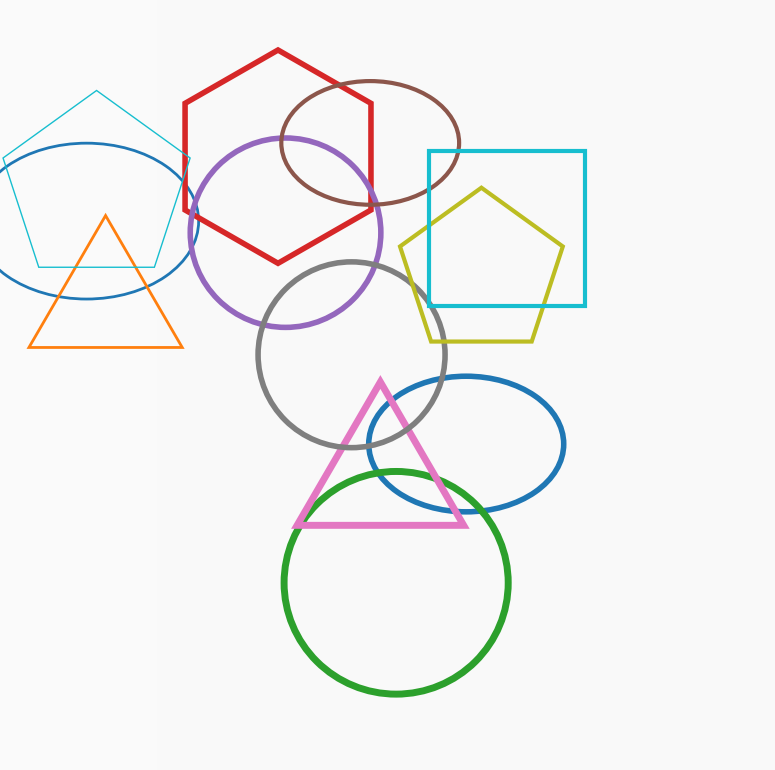[{"shape": "oval", "thickness": 2, "radius": 0.63, "center": [0.602, 0.423]}, {"shape": "oval", "thickness": 1, "radius": 0.72, "center": [0.112, 0.713]}, {"shape": "triangle", "thickness": 1, "radius": 0.57, "center": [0.136, 0.606]}, {"shape": "circle", "thickness": 2.5, "radius": 0.72, "center": [0.511, 0.243]}, {"shape": "hexagon", "thickness": 2, "radius": 0.69, "center": [0.359, 0.797]}, {"shape": "circle", "thickness": 2, "radius": 0.61, "center": [0.368, 0.698]}, {"shape": "oval", "thickness": 1.5, "radius": 0.57, "center": [0.478, 0.814]}, {"shape": "triangle", "thickness": 2.5, "radius": 0.62, "center": [0.491, 0.38]}, {"shape": "circle", "thickness": 2, "radius": 0.6, "center": [0.454, 0.539]}, {"shape": "pentagon", "thickness": 1.5, "radius": 0.55, "center": [0.621, 0.646]}, {"shape": "square", "thickness": 1.5, "radius": 0.5, "center": [0.654, 0.703]}, {"shape": "pentagon", "thickness": 0.5, "radius": 0.63, "center": [0.125, 0.756]}]